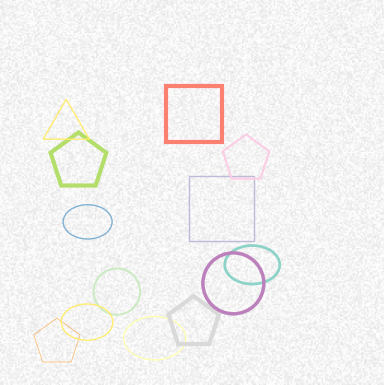[{"shape": "oval", "thickness": 2, "radius": 0.36, "center": [0.655, 0.312]}, {"shape": "oval", "thickness": 1, "radius": 0.4, "center": [0.402, 0.121]}, {"shape": "square", "thickness": 1, "radius": 0.42, "center": [0.575, 0.458]}, {"shape": "square", "thickness": 3, "radius": 0.37, "center": [0.504, 0.704]}, {"shape": "oval", "thickness": 1, "radius": 0.32, "center": [0.228, 0.424]}, {"shape": "pentagon", "thickness": 0.5, "radius": 0.32, "center": [0.148, 0.111]}, {"shape": "pentagon", "thickness": 3, "radius": 0.38, "center": [0.204, 0.58]}, {"shape": "pentagon", "thickness": 1.5, "radius": 0.32, "center": [0.639, 0.587]}, {"shape": "pentagon", "thickness": 3, "radius": 0.34, "center": [0.503, 0.162]}, {"shape": "circle", "thickness": 2.5, "radius": 0.4, "center": [0.606, 0.264]}, {"shape": "circle", "thickness": 1.5, "radius": 0.3, "center": [0.304, 0.243]}, {"shape": "oval", "thickness": 1, "radius": 0.34, "center": [0.226, 0.163]}, {"shape": "triangle", "thickness": 1, "radius": 0.35, "center": [0.172, 0.673]}]